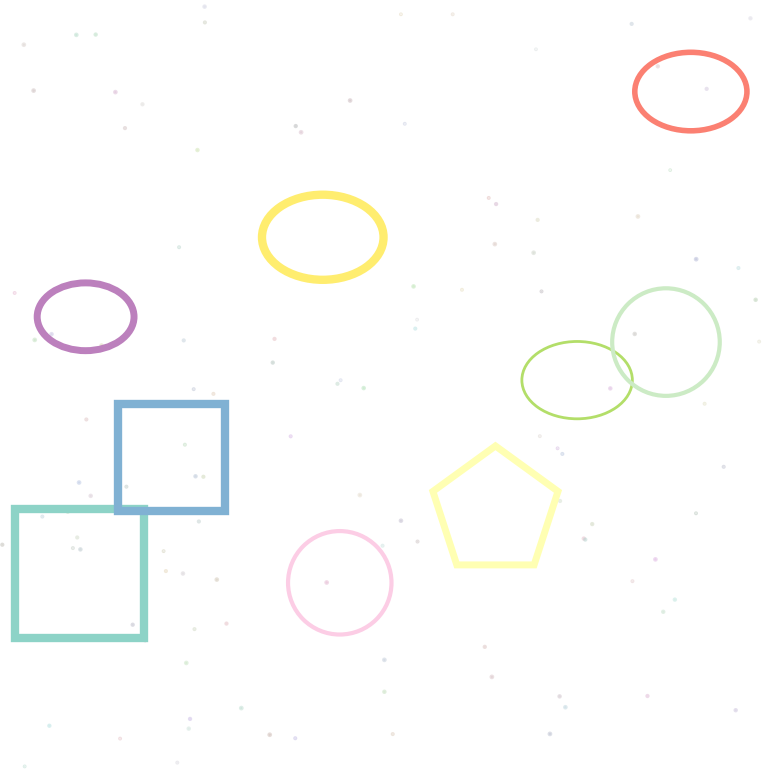[{"shape": "square", "thickness": 3, "radius": 0.42, "center": [0.103, 0.256]}, {"shape": "pentagon", "thickness": 2.5, "radius": 0.43, "center": [0.643, 0.335]}, {"shape": "oval", "thickness": 2, "radius": 0.36, "center": [0.897, 0.881]}, {"shape": "square", "thickness": 3, "radius": 0.35, "center": [0.223, 0.406]}, {"shape": "oval", "thickness": 1, "radius": 0.36, "center": [0.749, 0.506]}, {"shape": "circle", "thickness": 1.5, "radius": 0.34, "center": [0.441, 0.243]}, {"shape": "oval", "thickness": 2.5, "radius": 0.31, "center": [0.111, 0.589]}, {"shape": "circle", "thickness": 1.5, "radius": 0.35, "center": [0.865, 0.556]}, {"shape": "oval", "thickness": 3, "radius": 0.39, "center": [0.419, 0.692]}]